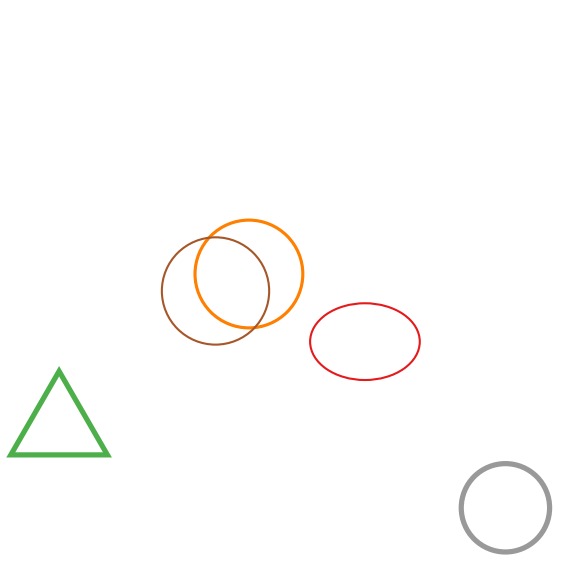[{"shape": "oval", "thickness": 1, "radius": 0.47, "center": [0.632, 0.408]}, {"shape": "triangle", "thickness": 2.5, "radius": 0.48, "center": [0.102, 0.26]}, {"shape": "circle", "thickness": 1.5, "radius": 0.47, "center": [0.431, 0.525]}, {"shape": "circle", "thickness": 1, "radius": 0.46, "center": [0.373, 0.495]}, {"shape": "circle", "thickness": 2.5, "radius": 0.38, "center": [0.875, 0.12]}]